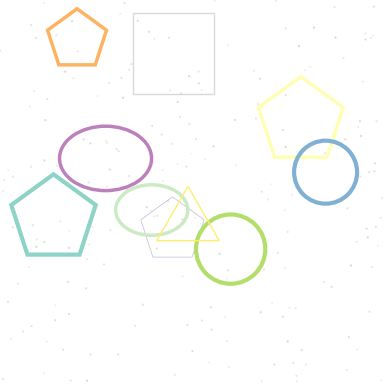[{"shape": "pentagon", "thickness": 3, "radius": 0.58, "center": [0.139, 0.432]}, {"shape": "pentagon", "thickness": 2.5, "radius": 0.58, "center": [0.781, 0.685]}, {"shape": "pentagon", "thickness": 0.5, "radius": 0.43, "center": [0.448, 0.402]}, {"shape": "circle", "thickness": 3, "radius": 0.41, "center": [0.846, 0.553]}, {"shape": "pentagon", "thickness": 2.5, "radius": 0.4, "center": [0.2, 0.897]}, {"shape": "circle", "thickness": 3, "radius": 0.45, "center": [0.599, 0.353]}, {"shape": "square", "thickness": 1, "radius": 0.52, "center": [0.451, 0.861]}, {"shape": "oval", "thickness": 2.5, "radius": 0.6, "center": [0.274, 0.589]}, {"shape": "oval", "thickness": 2.5, "radius": 0.47, "center": [0.394, 0.454]}, {"shape": "triangle", "thickness": 1, "radius": 0.47, "center": [0.488, 0.422]}]